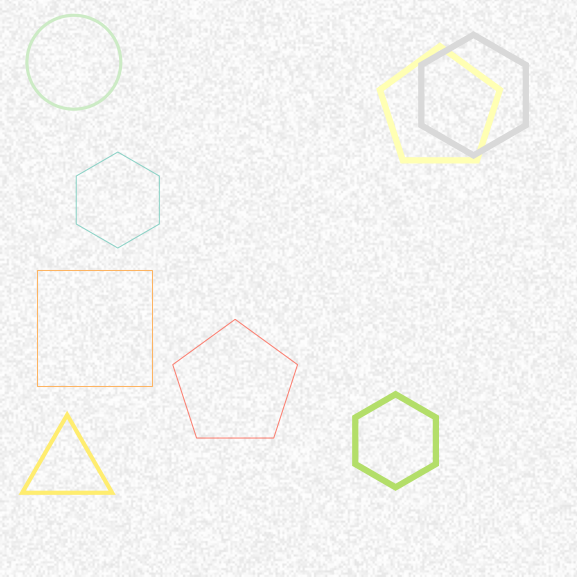[{"shape": "hexagon", "thickness": 0.5, "radius": 0.42, "center": [0.204, 0.653]}, {"shape": "pentagon", "thickness": 3, "radius": 0.55, "center": [0.762, 0.81]}, {"shape": "pentagon", "thickness": 0.5, "radius": 0.57, "center": [0.407, 0.333]}, {"shape": "square", "thickness": 0.5, "radius": 0.5, "center": [0.164, 0.431]}, {"shape": "hexagon", "thickness": 3, "radius": 0.4, "center": [0.685, 0.236]}, {"shape": "hexagon", "thickness": 3, "radius": 0.52, "center": [0.82, 0.834]}, {"shape": "circle", "thickness": 1.5, "radius": 0.41, "center": [0.128, 0.891]}, {"shape": "triangle", "thickness": 2, "radius": 0.45, "center": [0.116, 0.191]}]